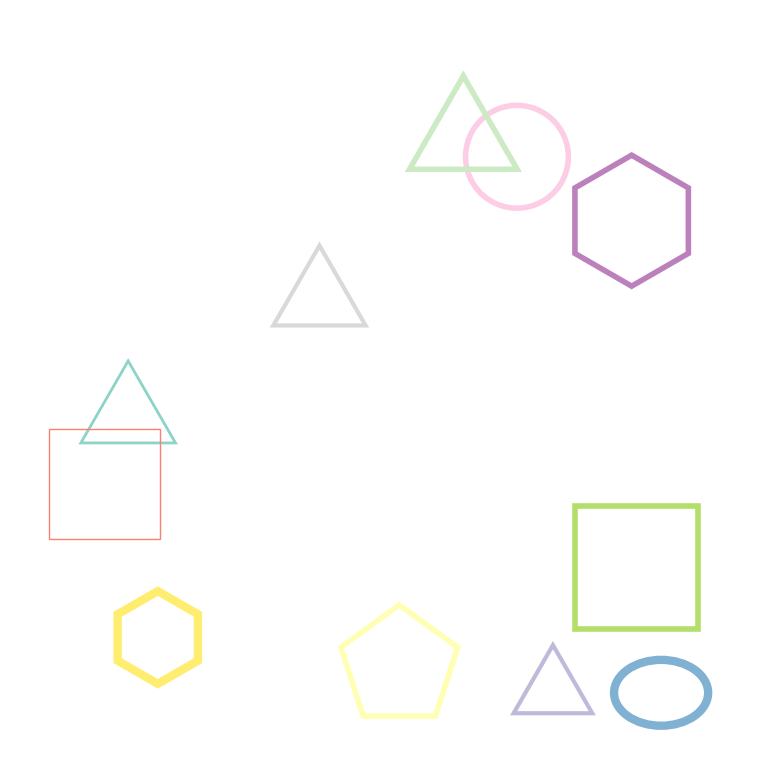[{"shape": "triangle", "thickness": 1, "radius": 0.35, "center": [0.166, 0.46]}, {"shape": "pentagon", "thickness": 2, "radius": 0.4, "center": [0.519, 0.135]}, {"shape": "triangle", "thickness": 1.5, "radius": 0.29, "center": [0.718, 0.103]}, {"shape": "square", "thickness": 0.5, "radius": 0.36, "center": [0.135, 0.372]}, {"shape": "oval", "thickness": 3, "radius": 0.31, "center": [0.859, 0.1]}, {"shape": "square", "thickness": 2, "radius": 0.4, "center": [0.826, 0.263]}, {"shape": "circle", "thickness": 2, "radius": 0.33, "center": [0.671, 0.796]}, {"shape": "triangle", "thickness": 1.5, "radius": 0.35, "center": [0.415, 0.612]}, {"shape": "hexagon", "thickness": 2, "radius": 0.43, "center": [0.82, 0.713]}, {"shape": "triangle", "thickness": 2, "radius": 0.4, "center": [0.602, 0.821]}, {"shape": "hexagon", "thickness": 3, "radius": 0.3, "center": [0.205, 0.172]}]